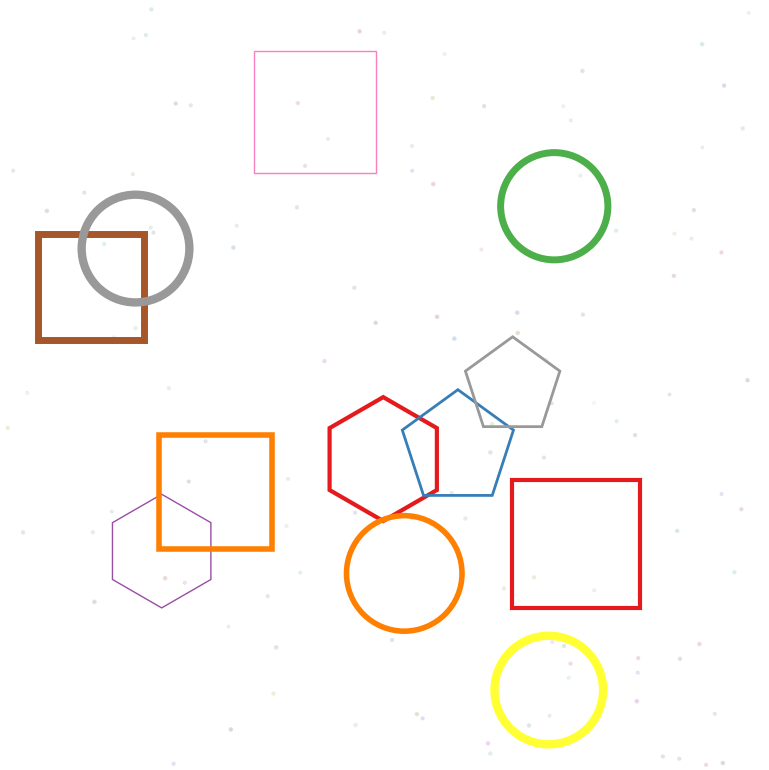[{"shape": "hexagon", "thickness": 1.5, "radius": 0.4, "center": [0.498, 0.404]}, {"shape": "square", "thickness": 1.5, "radius": 0.42, "center": [0.748, 0.293]}, {"shape": "pentagon", "thickness": 1, "radius": 0.38, "center": [0.595, 0.418]}, {"shape": "circle", "thickness": 2.5, "radius": 0.35, "center": [0.72, 0.732]}, {"shape": "hexagon", "thickness": 0.5, "radius": 0.37, "center": [0.21, 0.284]}, {"shape": "circle", "thickness": 2, "radius": 0.38, "center": [0.525, 0.255]}, {"shape": "square", "thickness": 2, "radius": 0.37, "center": [0.28, 0.361]}, {"shape": "circle", "thickness": 3, "radius": 0.35, "center": [0.713, 0.104]}, {"shape": "square", "thickness": 2.5, "radius": 0.34, "center": [0.118, 0.628]}, {"shape": "square", "thickness": 0.5, "radius": 0.4, "center": [0.409, 0.855]}, {"shape": "circle", "thickness": 3, "radius": 0.35, "center": [0.176, 0.677]}, {"shape": "pentagon", "thickness": 1, "radius": 0.32, "center": [0.666, 0.498]}]